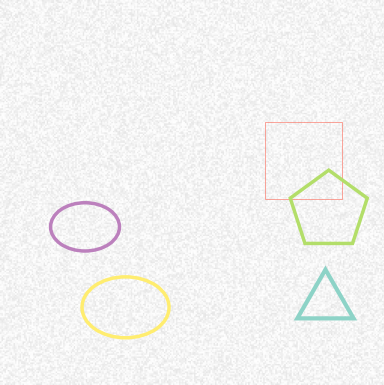[{"shape": "triangle", "thickness": 3, "radius": 0.42, "center": [0.845, 0.215]}, {"shape": "square", "thickness": 0.5, "radius": 0.5, "center": [0.789, 0.582]}, {"shape": "pentagon", "thickness": 2.5, "radius": 0.53, "center": [0.854, 0.453]}, {"shape": "oval", "thickness": 2.5, "radius": 0.45, "center": [0.221, 0.411]}, {"shape": "oval", "thickness": 2.5, "radius": 0.57, "center": [0.326, 0.202]}]